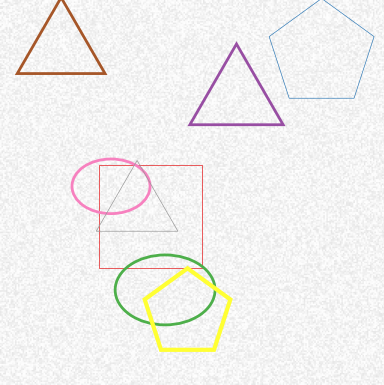[{"shape": "square", "thickness": 0.5, "radius": 0.67, "center": [0.391, 0.438]}, {"shape": "pentagon", "thickness": 0.5, "radius": 0.72, "center": [0.835, 0.861]}, {"shape": "oval", "thickness": 2, "radius": 0.65, "center": [0.429, 0.247]}, {"shape": "triangle", "thickness": 2, "radius": 0.7, "center": [0.614, 0.746]}, {"shape": "pentagon", "thickness": 3, "radius": 0.59, "center": [0.487, 0.186]}, {"shape": "triangle", "thickness": 2, "radius": 0.66, "center": [0.159, 0.875]}, {"shape": "oval", "thickness": 2, "radius": 0.51, "center": [0.288, 0.516]}, {"shape": "triangle", "thickness": 0.5, "radius": 0.61, "center": [0.356, 0.461]}]